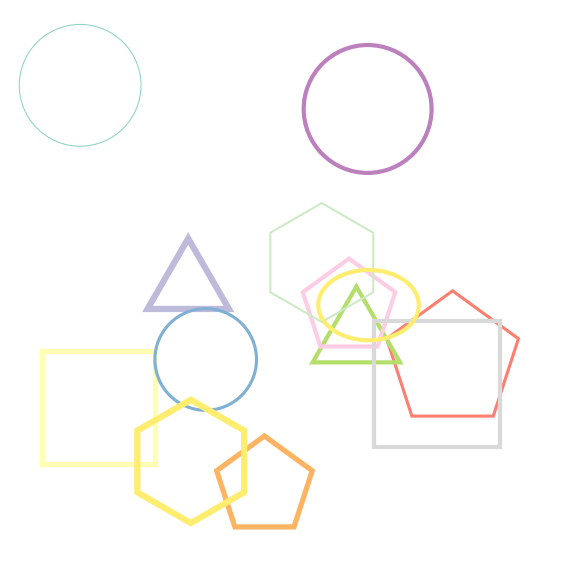[{"shape": "circle", "thickness": 0.5, "radius": 0.53, "center": [0.139, 0.851]}, {"shape": "square", "thickness": 2.5, "radius": 0.49, "center": [0.17, 0.293]}, {"shape": "triangle", "thickness": 3, "radius": 0.41, "center": [0.326, 0.505]}, {"shape": "pentagon", "thickness": 1.5, "radius": 0.6, "center": [0.784, 0.376]}, {"shape": "circle", "thickness": 1.5, "radius": 0.44, "center": [0.356, 0.377]}, {"shape": "pentagon", "thickness": 2.5, "radius": 0.44, "center": [0.458, 0.157]}, {"shape": "triangle", "thickness": 2, "radius": 0.44, "center": [0.617, 0.415]}, {"shape": "pentagon", "thickness": 2, "radius": 0.42, "center": [0.604, 0.467]}, {"shape": "square", "thickness": 2, "radius": 0.55, "center": [0.756, 0.334]}, {"shape": "circle", "thickness": 2, "radius": 0.55, "center": [0.637, 0.81]}, {"shape": "hexagon", "thickness": 1, "radius": 0.51, "center": [0.557, 0.545]}, {"shape": "oval", "thickness": 2, "radius": 0.44, "center": [0.638, 0.471]}, {"shape": "hexagon", "thickness": 3, "radius": 0.53, "center": [0.33, 0.2]}]